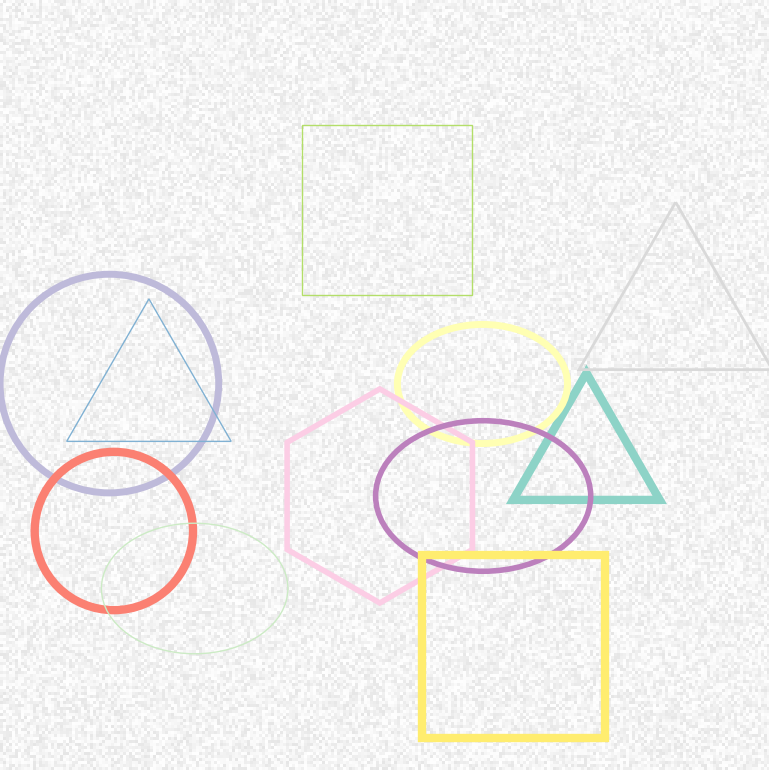[{"shape": "triangle", "thickness": 3, "radius": 0.55, "center": [0.762, 0.406]}, {"shape": "oval", "thickness": 2.5, "radius": 0.55, "center": [0.627, 0.501]}, {"shape": "circle", "thickness": 2.5, "radius": 0.71, "center": [0.142, 0.502]}, {"shape": "circle", "thickness": 3, "radius": 0.51, "center": [0.148, 0.31]}, {"shape": "triangle", "thickness": 0.5, "radius": 0.62, "center": [0.193, 0.488]}, {"shape": "square", "thickness": 0.5, "radius": 0.55, "center": [0.503, 0.727]}, {"shape": "hexagon", "thickness": 2, "radius": 0.69, "center": [0.493, 0.356]}, {"shape": "triangle", "thickness": 1, "radius": 0.72, "center": [0.877, 0.592]}, {"shape": "oval", "thickness": 2, "radius": 0.7, "center": [0.627, 0.356]}, {"shape": "oval", "thickness": 0.5, "radius": 0.61, "center": [0.253, 0.236]}, {"shape": "square", "thickness": 3, "radius": 0.59, "center": [0.667, 0.161]}]